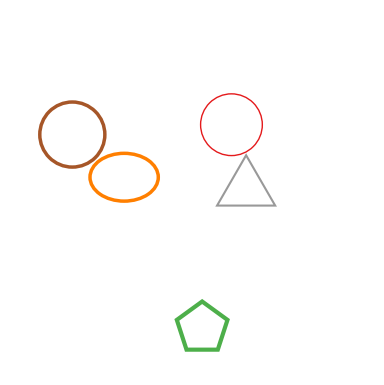[{"shape": "circle", "thickness": 1, "radius": 0.4, "center": [0.601, 0.676]}, {"shape": "pentagon", "thickness": 3, "radius": 0.35, "center": [0.525, 0.148]}, {"shape": "oval", "thickness": 2.5, "radius": 0.44, "center": [0.322, 0.54]}, {"shape": "circle", "thickness": 2.5, "radius": 0.42, "center": [0.188, 0.651]}, {"shape": "triangle", "thickness": 1.5, "radius": 0.44, "center": [0.639, 0.51]}]